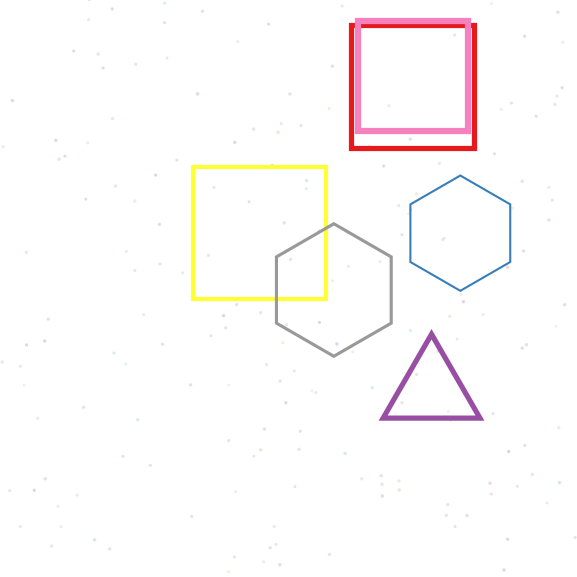[{"shape": "square", "thickness": 2.5, "radius": 0.53, "center": [0.714, 0.849]}, {"shape": "hexagon", "thickness": 1, "radius": 0.5, "center": [0.797, 0.595]}, {"shape": "triangle", "thickness": 2.5, "radius": 0.48, "center": [0.747, 0.324]}, {"shape": "square", "thickness": 2, "radius": 0.57, "center": [0.449, 0.596]}, {"shape": "square", "thickness": 3, "radius": 0.48, "center": [0.715, 0.867]}, {"shape": "hexagon", "thickness": 1.5, "radius": 0.57, "center": [0.578, 0.497]}]